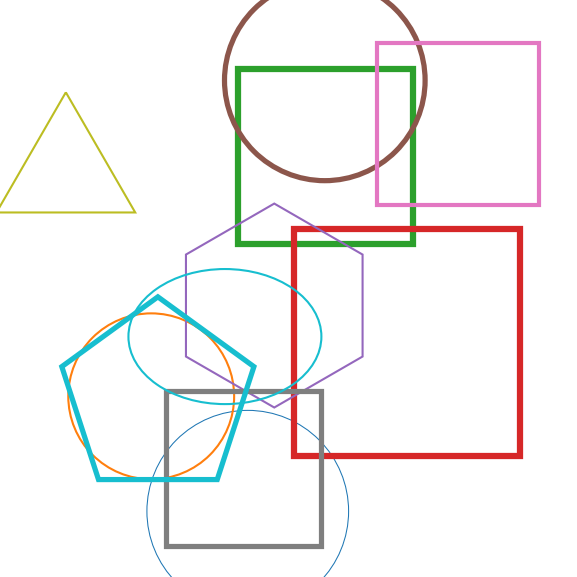[{"shape": "circle", "thickness": 0.5, "radius": 0.87, "center": [0.429, 0.114]}, {"shape": "circle", "thickness": 1, "radius": 0.72, "center": [0.262, 0.313]}, {"shape": "square", "thickness": 3, "radius": 0.76, "center": [0.564, 0.728]}, {"shape": "square", "thickness": 3, "radius": 0.98, "center": [0.705, 0.406]}, {"shape": "hexagon", "thickness": 1, "radius": 0.88, "center": [0.475, 0.47]}, {"shape": "circle", "thickness": 2.5, "radius": 0.87, "center": [0.562, 0.86]}, {"shape": "square", "thickness": 2, "radius": 0.7, "center": [0.793, 0.785]}, {"shape": "square", "thickness": 2.5, "radius": 0.67, "center": [0.421, 0.189]}, {"shape": "triangle", "thickness": 1, "radius": 0.69, "center": [0.114, 0.701]}, {"shape": "pentagon", "thickness": 2.5, "radius": 0.87, "center": [0.273, 0.31]}, {"shape": "oval", "thickness": 1, "radius": 0.84, "center": [0.389, 0.416]}]